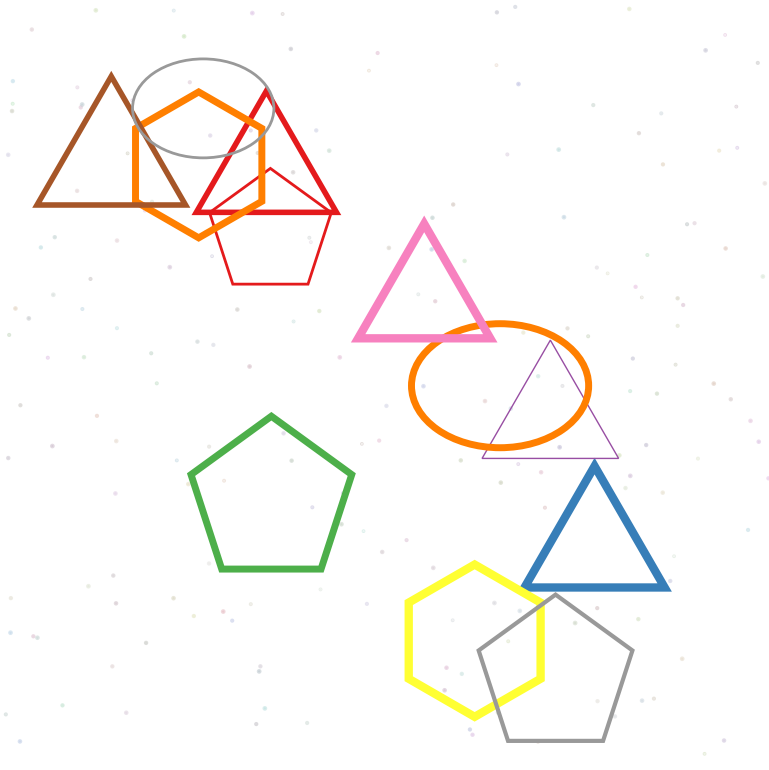[{"shape": "triangle", "thickness": 2, "radius": 0.53, "center": [0.346, 0.777]}, {"shape": "pentagon", "thickness": 1, "radius": 0.42, "center": [0.351, 0.698]}, {"shape": "triangle", "thickness": 3, "radius": 0.53, "center": [0.772, 0.29]}, {"shape": "pentagon", "thickness": 2.5, "radius": 0.55, "center": [0.352, 0.35]}, {"shape": "triangle", "thickness": 0.5, "radius": 0.51, "center": [0.715, 0.456]}, {"shape": "oval", "thickness": 2.5, "radius": 0.58, "center": [0.649, 0.499]}, {"shape": "hexagon", "thickness": 2.5, "radius": 0.47, "center": [0.258, 0.786]}, {"shape": "hexagon", "thickness": 3, "radius": 0.49, "center": [0.616, 0.168]}, {"shape": "triangle", "thickness": 2, "radius": 0.56, "center": [0.145, 0.789]}, {"shape": "triangle", "thickness": 3, "radius": 0.5, "center": [0.551, 0.61]}, {"shape": "oval", "thickness": 1, "radius": 0.46, "center": [0.264, 0.859]}, {"shape": "pentagon", "thickness": 1.5, "radius": 0.52, "center": [0.721, 0.123]}]